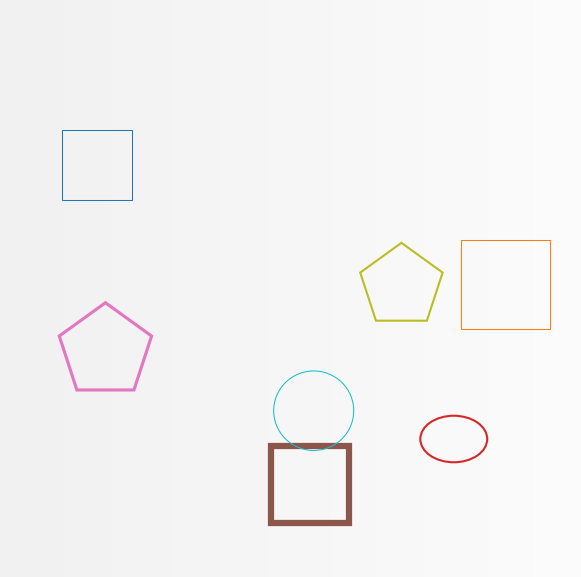[{"shape": "square", "thickness": 0.5, "radius": 0.3, "center": [0.167, 0.713]}, {"shape": "square", "thickness": 0.5, "radius": 0.39, "center": [0.87, 0.506]}, {"shape": "oval", "thickness": 1, "radius": 0.29, "center": [0.781, 0.239]}, {"shape": "square", "thickness": 3, "radius": 0.33, "center": [0.534, 0.16]}, {"shape": "pentagon", "thickness": 1.5, "radius": 0.42, "center": [0.181, 0.391]}, {"shape": "pentagon", "thickness": 1, "radius": 0.37, "center": [0.691, 0.504]}, {"shape": "circle", "thickness": 0.5, "radius": 0.34, "center": [0.54, 0.288]}]